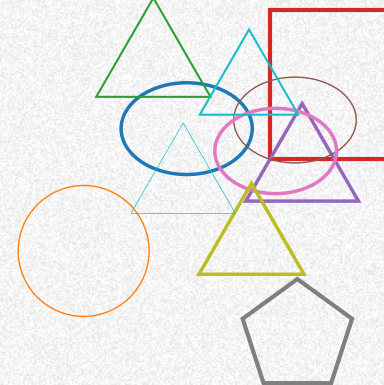[{"shape": "oval", "thickness": 2.5, "radius": 0.85, "center": [0.485, 0.666]}, {"shape": "circle", "thickness": 1, "radius": 0.85, "center": [0.217, 0.348]}, {"shape": "triangle", "thickness": 1.5, "radius": 0.86, "center": [0.398, 0.834]}, {"shape": "square", "thickness": 3, "radius": 0.97, "center": [0.895, 0.781]}, {"shape": "triangle", "thickness": 2.5, "radius": 0.84, "center": [0.785, 0.562]}, {"shape": "oval", "thickness": 1, "radius": 0.8, "center": [0.766, 0.688]}, {"shape": "oval", "thickness": 2.5, "radius": 0.79, "center": [0.716, 0.608]}, {"shape": "pentagon", "thickness": 3, "radius": 0.75, "center": [0.772, 0.126]}, {"shape": "triangle", "thickness": 2.5, "radius": 0.79, "center": [0.653, 0.366]}, {"shape": "triangle", "thickness": 0.5, "radius": 0.78, "center": [0.476, 0.524]}, {"shape": "triangle", "thickness": 1.5, "radius": 0.74, "center": [0.647, 0.776]}]